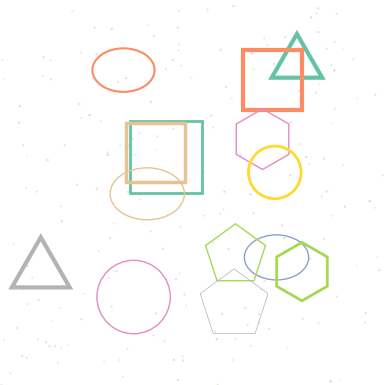[{"shape": "triangle", "thickness": 3, "radius": 0.38, "center": [0.771, 0.836]}, {"shape": "square", "thickness": 2, "radius": 0.47, "center": [0.431, 0.592]}, {"shape": "square", "thickness": 3, "radius": 0.39, "center": [0.708, 0.793]}, {"shape": "oval", "thickness": 1.5, "radius": 0.4, "center": [0.321, 0.818]}, {"shape": "oval", "thickness": 1, "radius": 0.42, "center": [0.718, 0.331]}, {"shape": "hexagon", "thickness": 1, "radius": 0.39, "center": [0.682, 0.638]}, {"shape": "circle", "thickness": 1, "radius": 0.48, "center": [0.347, 0.228]}, {"shape": "hexagon", "thickness": 2, "radius": 0.38, "center": [0.784, 0.295]}, {"shape": "pentagon", "thickness": 1, "radius": 0.41, "center": [0.612, 0.337]}, {"shape": "circle", "thickness": 2, "radius": 0.34, "center": [0.714, 0.552]}, {"shape": "oval", "thickness": 1, "radius": 0.48, "center": [0.383, 0.497]}, {"shape": "square", "thickness": 2.5, "radius": 0.38, "center": [0.403, 0.604]}, {"shape": "triangle", "thickness": 3, "radius": 0.43, "center": [0.106, 0.297]}, {"shape": "pentagon", "thickness": 0.5, "radius": 0.46, "center": [0.608, 0.209]}]